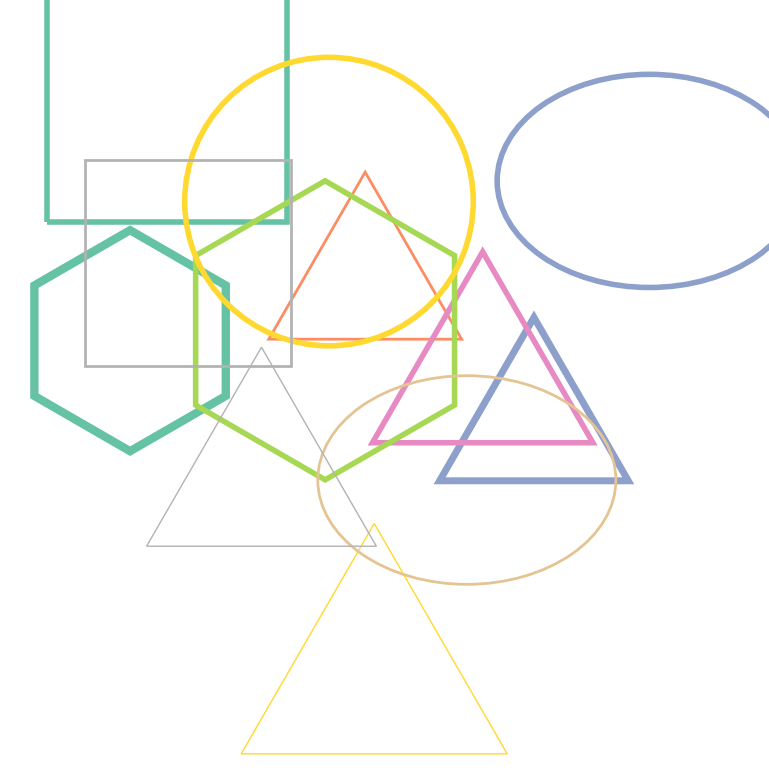[{"shape": "hexagon", "thickness": 3, "radius": 0.72, "center": [0.169, 0.558]}, {"shape": "square", "thickness": 2, "radius": 0.78, "center": [0.217, 0.868]}, {"shape": "triangle", "thickness": 1, "radius": 0.72, "center": [0.474, 0.632]}, {"shape": "oval", "thickness": 2, "radius": 0.99, "center": [0.843, 0.765]}, {"shape": "triangle", "thickness": 2.5, "radius": 0.71, "center": [0.693, 0.446]}, {"shape": "triangle", "thickness": 2, "radius": 0.83, "center": [0.627, 0.508]}, {"shape": "hexagon", "thickness": 2, "radius": 0.97, "center": [0.422, 0.571]}, {"shape": "triangle", "thickness": 0.5, "radius": 1.0, "center": [0.486, 0.121]}, {"shape": "circle", "thickness": 2, "radius": 0.94, "center": [0.427, 0.738]}, {"shape": "oval", "thickness": 1, "radius": 0.97, "center": [0.606, 0.377]}, {"shape": "square", "thickness": 1, "radius": 0.67, "center": [0.244, 0.658]}, {"shape": "triangle", "thickness": 0.5, "radius": 0.86, "center": [0.34, 0.377]}]